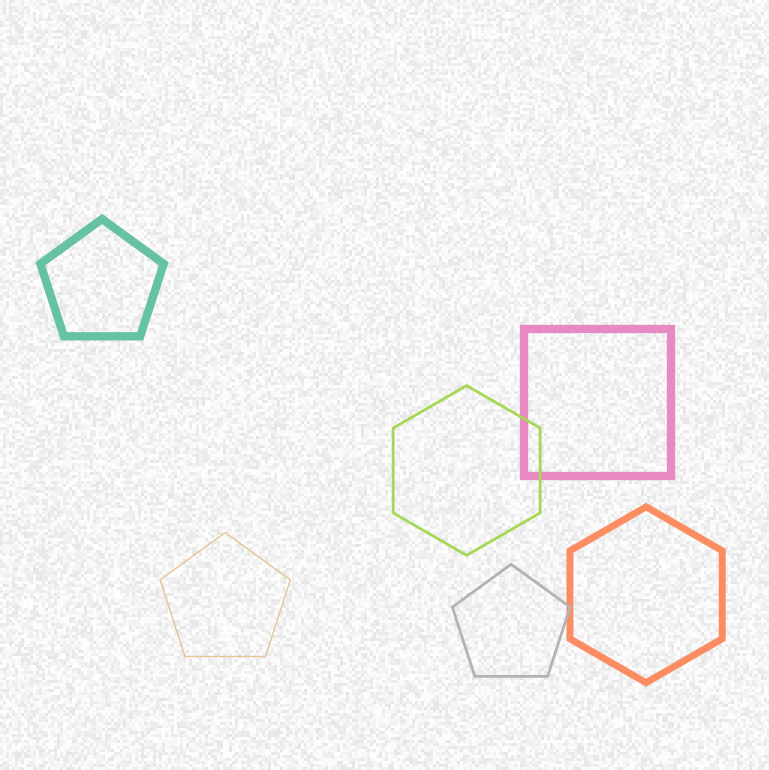[{"shape": "pentagon", "thickness": 3, "radius": 0.42, "center": [0.133, 0.631]}, {"shape": "hexagon", "thickness": 2.5, "radius": 0.57, "center": [0.839, 0.228]}, {"shape": "square", "thickness": 3, "radius": 0.48, "center": [0.776, 0.477]}, {"shape": "hexagon", "thickness": 1, "radius": 0.55, "center": [0.606, 0.389]}, {"shape": "pentagon", "thickness": 0.5, "radius": 0.44, "center": [0.293, 0.219]}, {"shape": "pentagon", "thickness": 1, "radius": 0.4, "center": [0.664, 0.187]}]